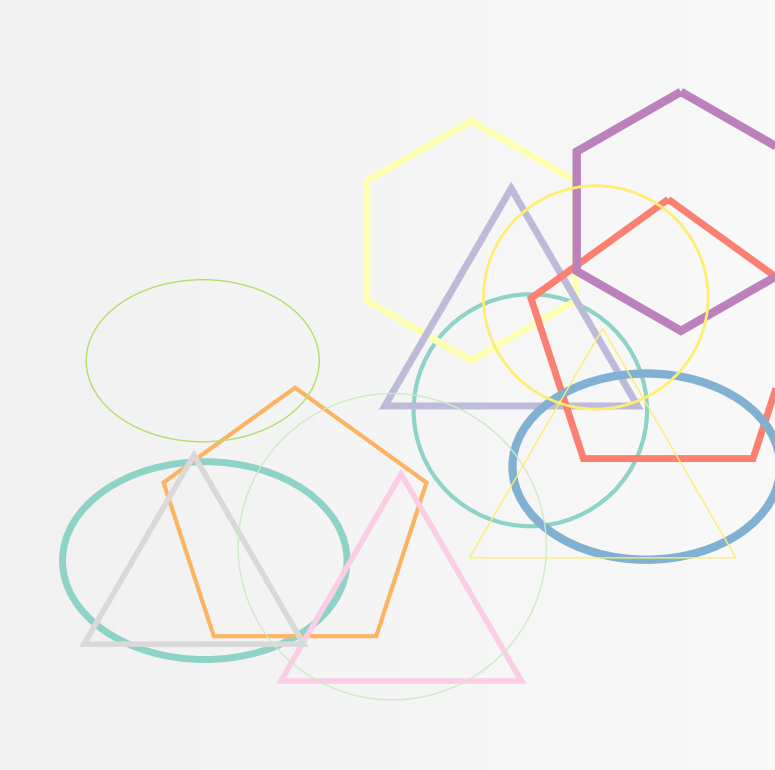[{"shape": "oval", "thickness": 2.5, "radius": 0.92, "center": [0.264, 0.272]}, {"shape": "circle", "thickness": 1.5, "radius": 0.75, "center": [0.684, 0.467]}, {"shape": "hexagon", "thickness": 2.5, "radius": 0.78, "center": [0.608, 0.687]}, {"shape": "triangle", "thickness": 2.5, "radius": 0.94, "center": [0.66, 0.567]}, {"shape": "pentagon", "thickness": 2.5, "radius": 0.93, "center": [0.862, 0.555]}, {"shape": "oval", "thickness": 3, "radius": 0.86, "center": [0.834, 0.394]}, {"shape": "pentagon", "thickness": 1.5, "radius": 0.89, "center": [0.381, 0.318]}, {"shape": "oval", "thickness": 0.5, "radius": 0.75, "center": [0.262, 0.531]}, {"shape": "triangle", "thickness": 2, "radius": 0.9, "center": [0.518, 0.205]}, {"shape": "triangle", "thickness": 2, "radius": 0.82, "center": [0.25, 0.245]}, {"shape": "hexagon", "thickness": 3, "radius": 0.78, "center": [0.879, 0.726]}, {"shape": "circle", "thickness": 0.5, "radius": 0.99, "center": [0.506, 0.29]}, {"shape": "triangle", "thickness": 0.5, "radius": 0.99, "center": [0.778, 0.375]}, {"shape": "circle", "thickness": 1, "radius": 0.72, "center": [0.769, 0.614]}]